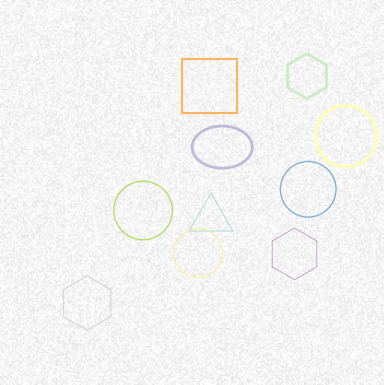[{"shape": "triangle", "thickness": 0.5, "radius": 0.33, "center": [0.548, 0.433]}, {"shape": "circle", "thickness": 2, "radius": 0.4, "center": [0.899, 0.646]}, {"shape": "oval", "thickness": 2, "radius": 0.39, "center": [0.577, 0.618]}, {"shape": "circle", "thickness": 1, "radius": 0.36, "center": [0.801, 0.508]}, {"shape": "square", "thickness": 1.5, "radius": 0.36, "center": [0.544, 0.777]}, {"shape": "circle", "thickness": 1, "radius": 0.38, "center": [0.372, 0.453]}, {"shape": "hexagon", "thickness": 1, "radius": 0.35, "center": [0.226, 0.213]}, {"shape": "hexagon", "thickness": 0.5, "radius": 0.34, "center": [0.765, 0.34]}, {"shape": "hexagon", "thickness": 2, "radius": 0.29, "center": [0.797, 0.802]}, {"shape": "circle", "thickness": 0.5, "radius": 0.32, "center": [0.514, 0.343]}]